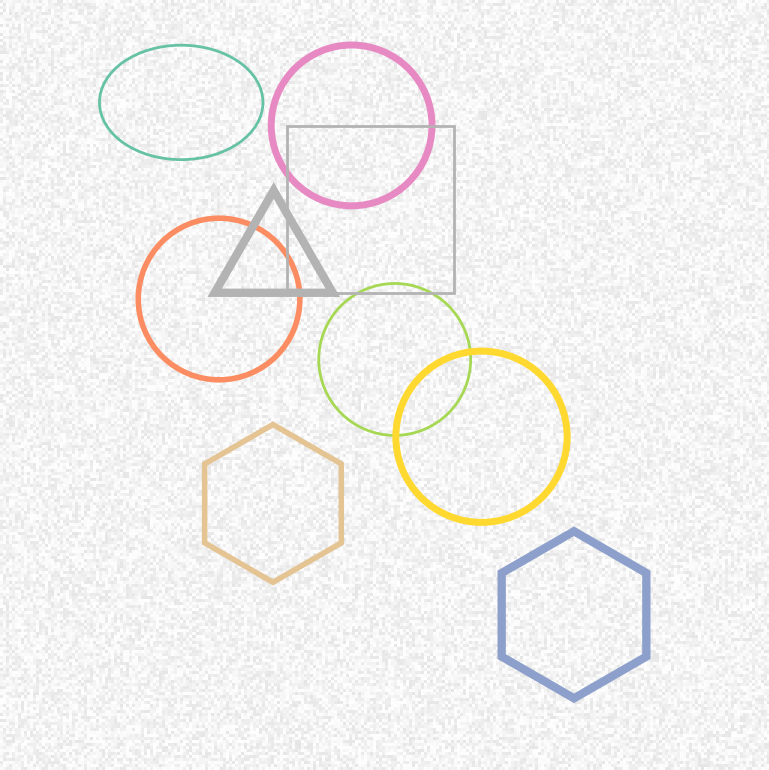[{"shape": "oval", "thickness": 1, "radius": 0.53, "center": [0.235, 0.867]}, {"shape": "circle", "thickness": 2, "radius": 0.52, "center": [0.284, 0.612]}, {"shape": "hexagon", "thickness": 3, "radius": 0.54, "center": [0.745, 0.202]}, {"shape": "circle", "thickness": 2.5, "radius": 0.52, "center": [0.457, 0.837]}, {"shape": "circle", "thickness": 1, "radius": 0.49, "center": [0.513, 0.533]}, {"shape": "circle", "thickness": 2.5, "radius": 0.56, "center": [0.625, 0.433]}, {"shape": "hexagon", "thickness": 2, "radius": 0.51, "center": [0.355, 0.346]}, {"shape": "triangle", "thickness": 3, "radius": 0.44, "center": [0.355, 0.664]}, {"shape": "square", "thickness": 1, "radius": 0.54, "center": [0.481, 0.728]}]